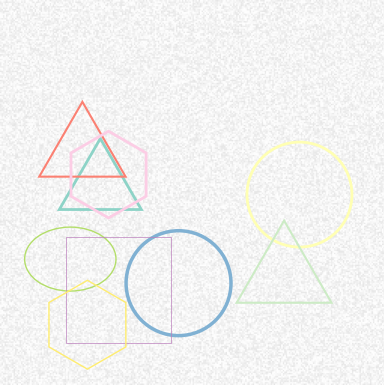[{"shape": "triangle", "thickness": 2, "radius": 0.61, "center": [0.261, 0.517]}, {"shape": "circle", "thickness": 2, "radius": 0.68, "center": [0.778, 0.495]}, {"shape": "triangle", "thickness": 1.5, "radius": 0.65, "center": [0.214, 0.606]}, {"shape": "circle", "thickness": 2.5, "radius": 0.68, "center": [0.464, 0.264]}, {"shape": "oval", "thickness": 1, "radius": 0.59, "center": [0.183, 0.327]}, {"shape": "hexagon", "thickness": 2, "radius": 0.56, "center": [0.282, 0.547]}, {"shape": "square", "thickness": 0.5, "radius": 0.69, "center": [0.308, 0.246]}, {"shape": "triangle", "thickness": 1.5, "radius": 0.71, "center": [0.738, 0.285]}, {"shape": "hexagon", "thickness": 1, "radius": 0.58, "center": [0.227, 0.157]}]